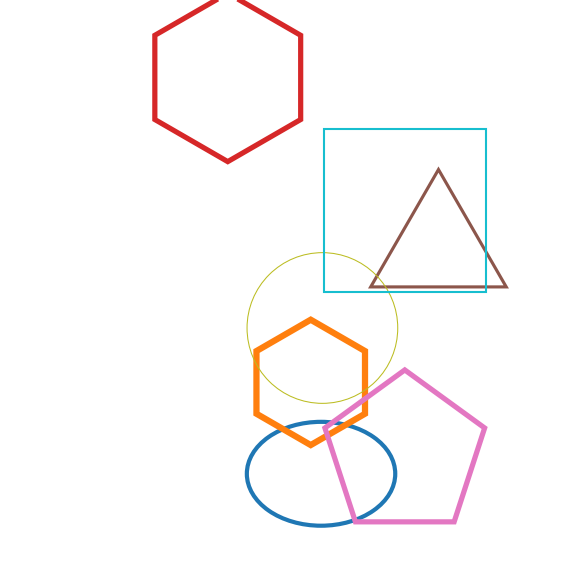[{"shape": "oval", "thickness": 2, "radius": 0.64, "center": [0.556, 0.179]}, {"shape": "hexagon", "thickness": 3, "radius": 0.54, "center": [0.538, 0.337]}, {"shape": "hexagon", "thickness": 2.5, "radius": 0.73, "center": [0.394, 0.865]}, {"shape": "triangle", "thickness": 1.5, "radius": 0.68, "center": [0.759, 0.57]}, {"shape": "pentagon", "thickness": 2.5, "radius": 0.73, "center": [0.701, 0.213]}, {"shape": "circle", "thickness": 0.5, "radius": 0.65, "center": [0.558, 0.431]}, {"shape": "square", "thickness": 1, "radius": 0.7, "center": [0.701, 0.635]}]